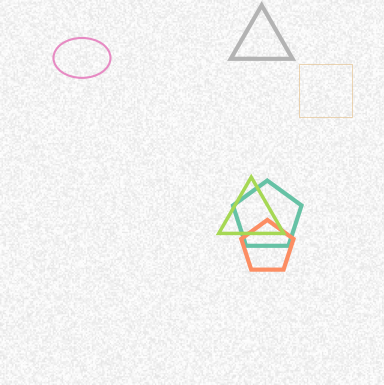[{"shape": "pentagon", "thickness": 3, "radius": 0.47, "center": [0.694, 0.437]}, {"shape": "pentagon", "thickness": 3, "radius": 0.36, "center": [0.695, 0.357]}, {"shape": "oval", "thickness": 1.5, "radius": 0.37, "center": [0.213, 0.85]}, {"shape": "triangle", "thickness": 2.5, "radius": 0.49, "center": [0.653, 0.442]}, {"shape": "square", "thickness": 0.5, "radius": 0.34, "center": [0.846, 0.766]}, {"shape": "triangle", "thickness": 3, "radius": 0.46, "center": [0.68, 0.894]}]